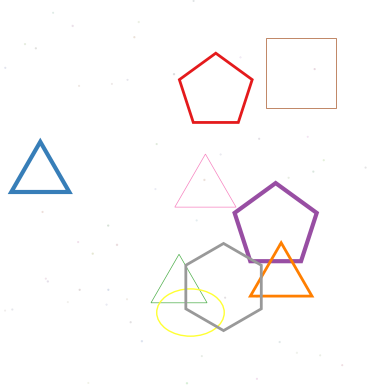[{"shape": "pentagon", "thickness": 2, "radius": 0.5, "center": [0.56, 0.762]}, {"shape": "triangle", "thickness": 3, "radius": 0.43, "center": [0.105, 0.545]}, {"shape": "triangle", "thickness": 0.5, "radius": 0.42, "center": [0.465, 0.256]}, {"shape": "pentagon", "thickness": 3, "radius": 0.56, "center": [0.716, 0.412]}, {"shape": "triangle", "thickness": 2, "radius": 0.46, "center": [0.73, 0.277]}, {"shape": "oval", "thickness": 1, "radius": 0.44, "center": [0.495, 0.188]}, {"shape": "square", "thickness": 0.5, "radius": 0.46, "center": [0.782, 0.811]}, {"shape": "triangle", "thickness": 0.5, "radius": 0.46, "center": [0.534, 0.508]}, {"shape": "hexagon", "thickness": 2, "radius": 0.57, "center": [0.581, 0.254]}]